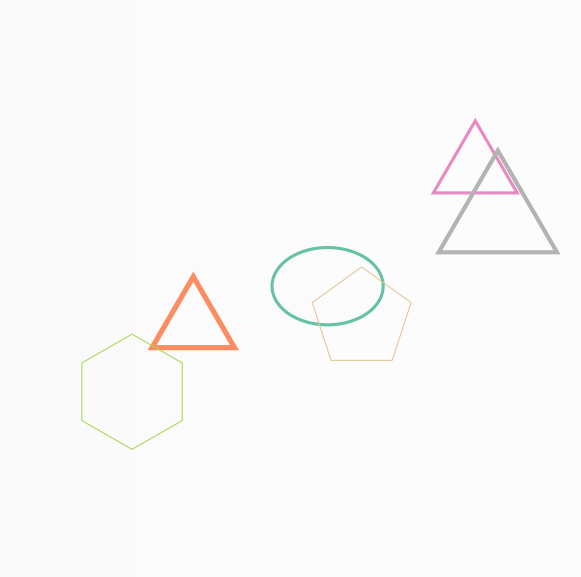[{"shape": "oval", "thickness": 1.5, "radius": 0.48, "center": [0.564, 0.504]}, {"shape": "triangle", "thickness": 2.5, "radius": 0.41, "center": [0.333, 0.438]}, {"shape": "triangle", "thickness": 1.5, "radius": 0.42, "center": [0.818, 0.707]}, {"shape": "hexagon", "thickness": 0.5, "radius": 0.5, "center": [0.227, 0.321]}, {"shape": "pentagon", "thickness": 0.5, "radius": 0.45, "center": [0.622, 0.447]}, {"shape": "triangle", "thickness": 2, "radius": 0.59, "center": [0.857, 0.621]}]